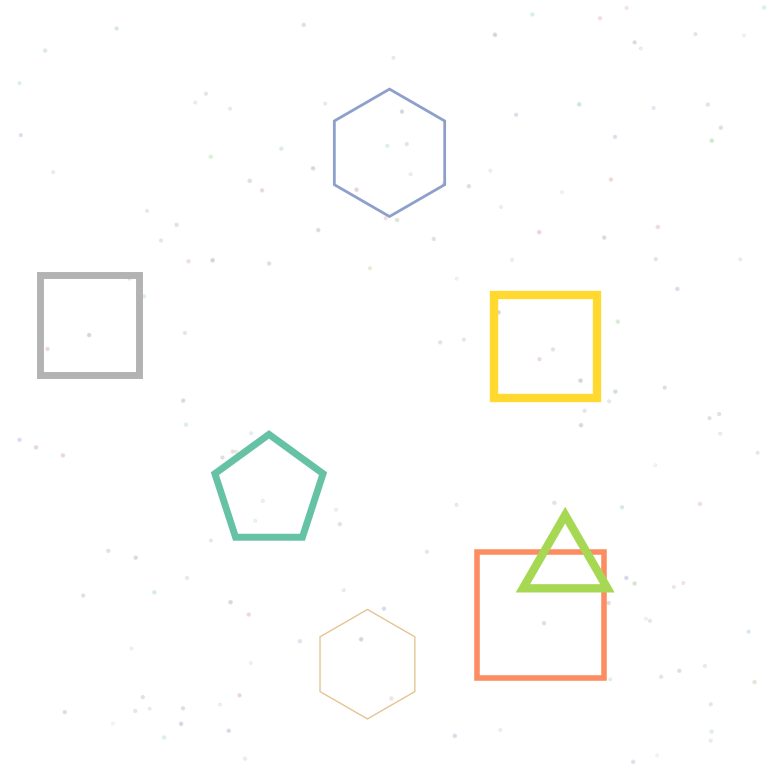[{"shape": "pentagon", "thickness": 2.5, "radius": 0.37, "center": [0.349, 0.362]}, {"shape": "square", "thickness": 2, "radius": 0.41, "center": [0.702, 0.201]}, {"shape": "hexagon", "thickness": 1, "radius": 0.41, "center": [0.506, 0.802]}, {"shape": "triangle", "thickness": 3, "radius": 0.32, "center": [0.734, 0.268]}, {"shape": "square", "thickness": 3, "radius": 0.33, "center": [0.708, 0.55]}, {"shape": "hexagon", "thickness": 0.5, "radius": 0.36, "center": [0.477, 0.137]}, {"shape": "square", "thickness": 2.5, "radius": 0.32, "center": [0.116, 0.578]}]